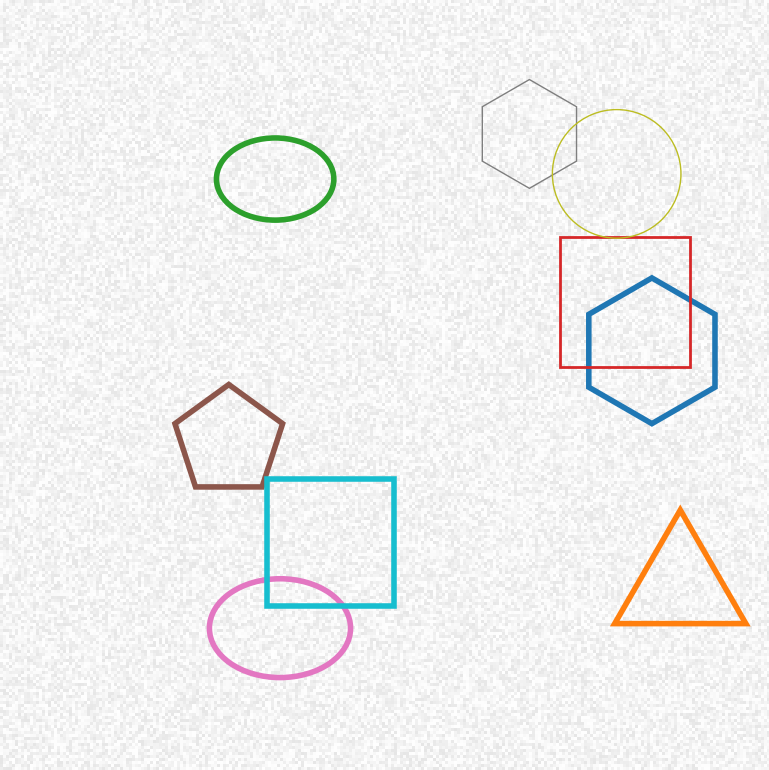[{"shape": "hexagon", "thickness": 2, "radius": 0.47, "center": [0.847, 0.544]}, {"shape": "triangle", "thickness": 2, "radius": 0.49, "center": [0.883, 0.239]}, {"shape": "oval", "thickness": 2, "radius": 0.38, "center": [0.357, 0.767]}, {"shape": "square", "thickness": 1, "radius": 0.42, "center": [0.812, 0.608]}, {"shape": "pentagon", "thickness": 2, "radius": 0.37, "center": [0.297, 0.427]}, {"shape": "oval", "thickness": 2, "radius": 0.46, "center": [0.364, 0.184]}, {"shape": "hexagon", "thickness": 0.5, "radius": 0.35, "center": [0.688, 0.826]}, {"shape": "circle", "thickness": 0.5, "radius": 0.42, "center": [0.801, 0.774]}, {"shape": "square", "thickness": 2, "radius": 0.41, "center": [0.429, 0.295]}]